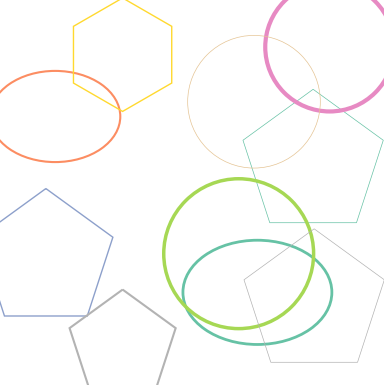[{"shape": "oval", "thickness": 2, "radius": 0.97, "center": [0.669, 0.241]}, {"shape": "pentagon", "thickness": 0.5, "radius": 0.96, "center": [0.813, 0.576]}, {"shape": "oval", "thickness": 1.5, "radius": 0.85, "center": [0.143, 0.697]}, {"shape": "pentagon", "thickness": 1, "radius": 0.91, "center": [0.119, 0.327]}, {"shape": "circle", "thickness": 3, "radius": 0.84, "center": [0.856, 0.878]}, {"shape": "circle", "thickness": 2.5, "radius": 0.97, "center": [0.62, 0.341]}, {"shape": "hexagon", "thickness": 1, "radius": 0.74, "center": [0.318, 0.858]}, {"shape": "circle", "thickness": 0.5, "radius": 0.86, "center": [0.66, 0.736]}, {"shape": "pentagon", "thickness": 1.5, "radius": 0.72, "center": [0.318, 0.103]}, {"shape": "pentagon", "thickness": 0.5, "radius": 0.96, "center": [0.816, 0.214]}]